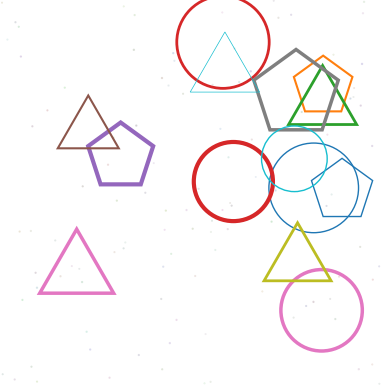[{"shape": "circle", "thickness": 1, "radius": 0.58, "center": [0.815, 0.512]}, {"shape": "pentagon", "thickness": 1, "radius": 0.42, "center": [0.888, 0.505]}, {"shape": "pentagon", "thickness": 1.5, "radius": 0.4, "center": [0.839, 0.775]}, {"shape": "triangle", "thickness": 2, "radius": 0.51, "center": [0.838, 0.728]}, {"shape": "circle", "thickness": 2, "radius": 0.6, "center": [0.579, 0.89]}, {"shape": "circle", "thickness": 3, "radius": 0.51, "center": [0.606, 0.528]}, {"shape": "pentagon", "thickness": 3, "radius": 0.44, "center": [0.313, 0.593]}, {"shape": "triangle", "thickness": 1.5, "radius": 0.46, "center": [0.229, 0.661]}, {"shape": "triangle", "thickness": 2.5, "radius": 0.55, "center": [0.199, 0.294]}, {"shape": "circle", "thickness": 2.5, "radius": 0.53, "center": [0.835, 0.194]}, {"shape": "pentagon", "thickness": 2.5, "radius": 0.58, "center": [0.769, 0.756]}, {"shape": "triangle", "thickness": 2, "radius": 0.5, "center": [0.773, 0.321]}, {"shape": "circle", "thickness": 1, "radius": 0.43, "center": [0.765, 0.588]}, {"shape": "triangle", "thickness": 0.5, "radius": 0.52, "center": [0.584, 0.813]}]